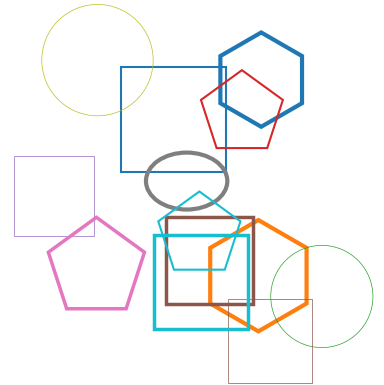[{"shape": "hexagon", "thickness": 3, "radius": 0.61, "center": [0.678, 0.793]}, {"shape": "square", "thickness": 1.5, "radius": 0.68, "center": [0.449, 0.691]}, {"shape": "hexagon", "thickness": 3, "radius": 0.72, "center": [0.671, 0.284]}, {"shape": "circle", "thickness": 0.5, "radius": 0.66, "center": [0.836, 0.23]}, {"shape": "pentagon", "thickness": 1.5, "radius": 0.56, "center": [0.628, 0.706]}, {"shape": "square", "thickness": 0.5, "radius": 0.52, "center": [0.141, 0.491]}, {"shape": "square", "thickness": 2.5, "radius": 0.57, "center": [0.544, 0.324]}, {"shape": "square", "thickness": 0.5, "radius": 0.55, "center": [0.701, 0.114]}, {"shape": "pentagon", "thickness": 2.5, "radius": 0.66, "center": [0.25, 0.304]}, {"shape": "oval", "thickness": 3, "radius": 0.53, "center": [0.485, 0.53]}, {"shape": "circle", "thickness": 0.5, "radius": 0.72, "center": [0.253, 0.844]}, {"shape": "pentagon", "thickness": 1.5, "radius": 0.56, "center": [0.518, 0.39]}, {"shape": "square", "thickness": 2.5, "radius": 0.61, "center": [0.522, 0.267]}]